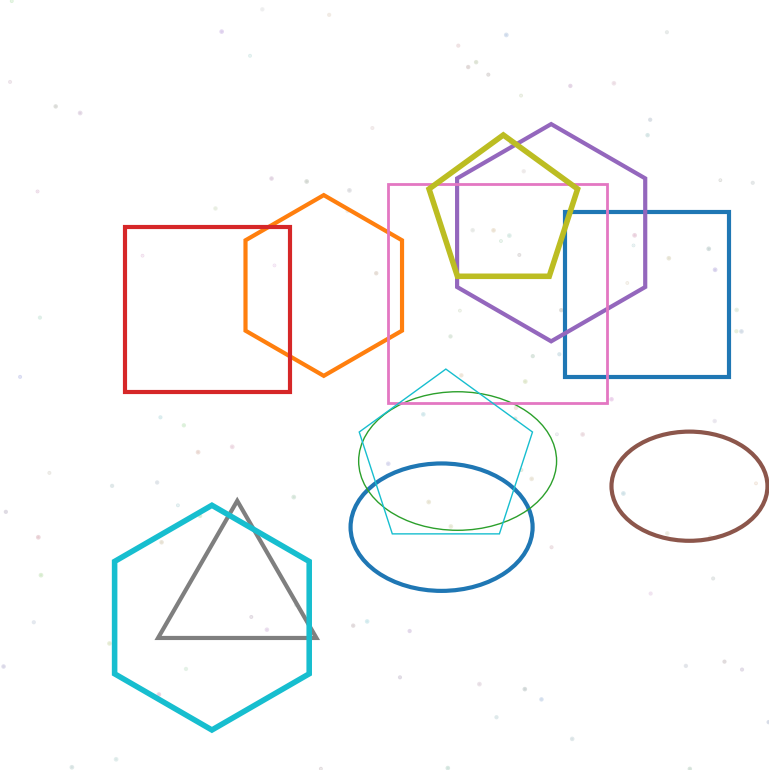[{"shape": "square", "thickness": 1.5, "radius": 0.53, "center": [0.84, 0.618]}, {"shape": "oval", "thickness": 1.5, "radius": 0.59, "center": [0.573, 0.315]}, {"shape": "hexagon", "thickness": 1.5, "radius": 0.59, "center": [0.42, 0.629]}, {"shape": "oval", "thickness": 0.5, "radius": 0.64, "center": [0.594, 0.401]}, {"shape": "square", "thickness": 1.5, "radius": 0.54, "center": [0.27, 0.598]}, {"shape": "hexagon", "thickness": 1.5, "radius": 0.71, "center": [0.716, 0.698]}, {"shape": "oval", "thickness": 1.5, "radius": 0.51, "center": [0.895, 0.369]}, {"shape": "square", "thickness": 1, "radius": 0.71, "center": [0.646, 0.618]}, {"shape": "triangle", "thickness": 1.5, "radius": 0.59, "center": [0.308, 0.231]}, {"shape": "pentagon", "thickness": 2, "radius": 0.51, "center": [0.654, 0.723]}, {"shape": "pentagon", "thickness": 0.5, "radius": 0.59, "center": [0.579, 0.402]}, {"shape": "hexagon", "thickness": 2, "radius": 0.73, "center": [0.275, 0.198]}]